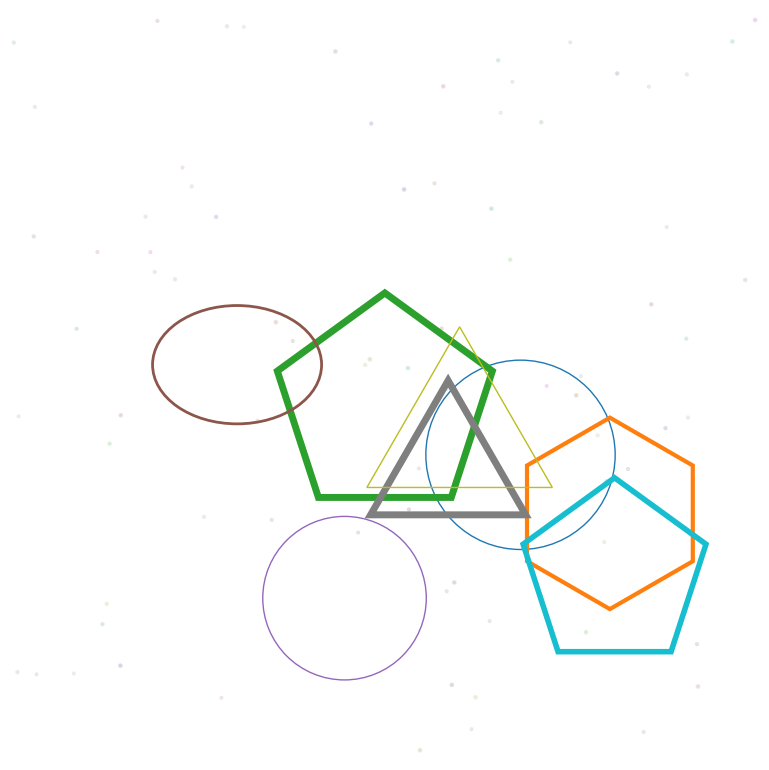[{"shape": "circle", "thickness": 0.5, "radius": 0.61, "center": [0.676, 0.409]}, {"shape": "hexagon", "thickness": 1.5, "radius": 0.62, "center": [0.792, 0.333]}, {"shape": "pentagon", "thickness": 2.5, "radius": 0.73, "center": [0.5, 0.473]}, {"shape": "circle", "thickness": 0.5, "radius": 0.53, "center": [0.447, 0.223]}, {"shape": "oval", "thickness": 1, "radius": 0.55, "center": [0.308, 0.526]}, {"shape": "triangle", "thickness": 2.5, "radius": 0.58, "center": [0.582, 0.39]}, {"shape": "triangle", "thickness": 0.5, "radius": 0.7, "center": [0.597, 0.436]}, {"shape": "pentagon", "thickness": 2, "radius": 0.62, "center": [0.798, 0.255]}]